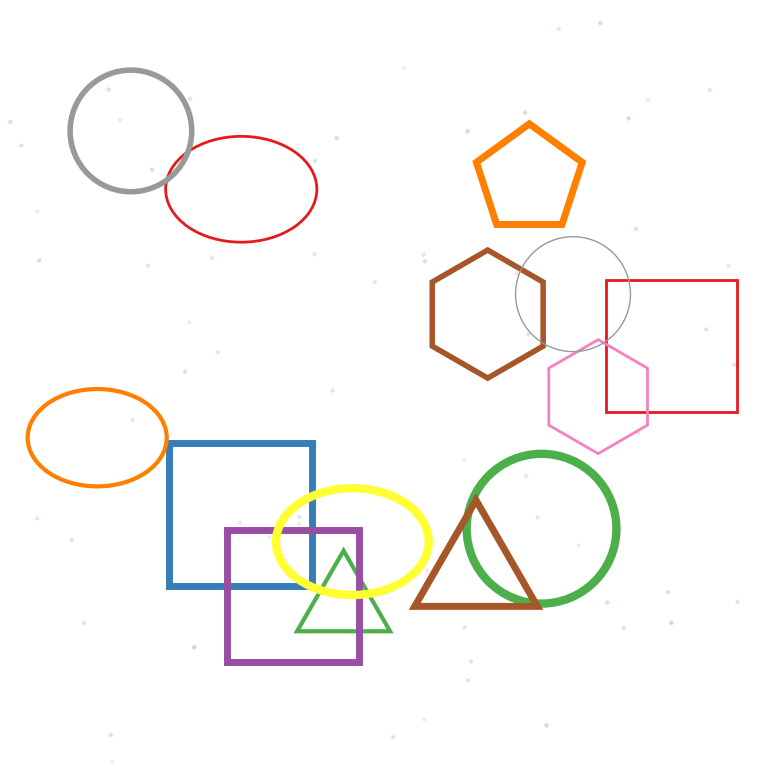[{"shape": "square", "thickness": 1, "radius": 0.43, "center": [0.872, 0.551]}, {"shape": "oval", "thickness": 1, "radius": 0.49, "center": [0.313, 0.754]}, {"shape": "square", "thickness": 2.5, "radius": 0.46, "center": [0.312, 0.332]}, {"shape": "triangle", "thickness": 1.5, "radius": 0.35, "center": [0.446, 0.215]}, {"shape": "circle", "thickness": 3, "radius": 0.49, "center": [0.703, 0.313]}, {"shape": "square", "thickness": 2.5, "radius": 0.43, "center": [0.381, 0.226]}, {"shape": "oval", "thickness": 1.5, "radius": 0.45, "center": [0.126, 0.432]}, {"shape": "pentagon", "thickness": 2.5, "radius": 0.36, "center": [0.687, 0.767]}, {"shape": "oval", "thickness": 3, "radius": 0.5, "center": [0.458, 0.297]}, {"shape": "triangle", "thickness": 2.5, "radius": 0.46, "center": [0.618, 0.258]}, {"shape": "hexagon", "thickness": 2, "radius": 0.42, "center": [0.633, 0.592]}, {"shape": "hexagon", "thickness": 1, "radius": 0.37, "center": [0.777, 0.485]}, {"shape": "circle", "thickness": 0.5, "radius": 0.37, "center": [0.744, 0.618]}, {"shape": "circle", "thickness": 2, "radius": 0.39, "center": [0.17, 0.83]}]